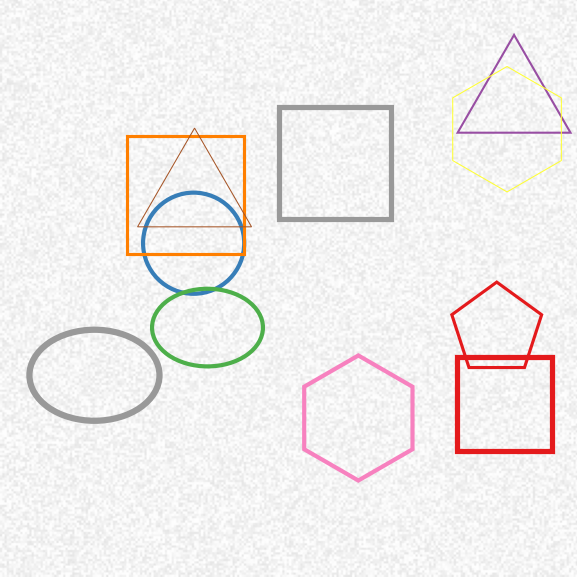[{"shape": "square", "thickness": 2.5, "radius": 0.41, "center": [0.874, 0.3]}, {"shape": "pentagon", "thickness": 1.5, "radius": 0.41, "center": [0.86, 0.429]}, {"shape": "circle", "thickness": 2, "radius": 0.44, "center": [0.335, 0.578]}, {"shape": "oval", "thickness": 2, "radius": 0.48, "center": [0.359, 0.432]}, {"shape": "triangle", "thickness": 1, "radius": 0.56, "center": [0.89, 0.826]}, {"shape": "square", "thickness": 1.5, "radius": 0.51, "center": [0.322, 0.661]}, {"shape": "hexagon", "thickness": 0.5, "radius": 0.54, "center": [0.878, 0.775]}, {"shape": "triangle", "thickness": 0.5, "radius": 0.57, "center": [0.337, 0.663]}, {"shape": "hexagon", "thickness": 2, "radius": 0.54, "center": [0.621, 0.275]}, {"shape": "oval", "thickness": 3, "radius": 0.56, "center": [0.164, 0.349]}, {"shape": "square", "thickness": 2.5, "radius": 0.48, "center": [0.581, 0.717]}]